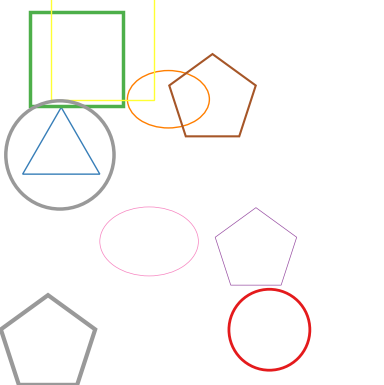[{"shape": "circle", "thickness": 2, "radius": 0.53, "center": [0.7, 0.144]}, {"shape": "triangle", "thickness": 1, "radius": 0.58, "center": [0.159, 0.606]}, {"shape": "square", "thickness": 2.5, "radius": 0.61, "center": [0.2, 0.847]}, {"shape": "pentagon", "thickness": 0.5, "radius": 0.56, "center": [0.665, 0.349]}, {"shape": "oval", "thickness": 1, "radius": 0.53, "center": [0.437, 0.742]}, {"shape": "square", "thickness": 1, "radius": 0.67, "center": [0.267, 0.874]}, {"shape": "pentagon", "thickness": 1.5, "radius": 0.59, "center": [0.552, 0.741]}, {"shape": "oval", "thickness": 0.5, "radius": 0.64, "center": [0.387, 0.373]}, {"shape": "pentagon", "thickness": 3, "radius": 0.64, "center": [0.125, 0.105]}, {"shape": "circle", "thickness": 2.5, "radius": 0.7, "center": [0.156, 0.598]}]